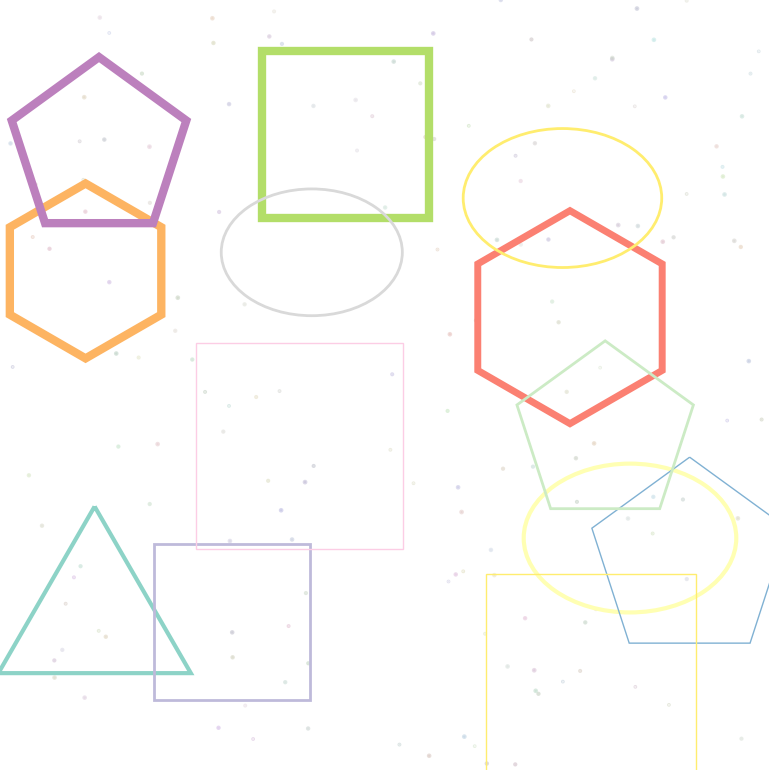[{"shape": "triangle", "thickness": 1.5, "radius": 0.72, "center": [0.123, 0.198]}, {"shape": "oval", "thickness": 1.5, "radius": 0.69, "center": [0.818, 0.301]}, {"shape": "square", "thickness": 1, "radius": 0.51, "center": [0.302, 0.192]}, {"shape": "hexagon", "thickness": 2.5, "radius": 0.69, "center": [0.74, 0.588]}, {"shape": "pentagon", "thickness": 0.5, "radius": 0.67, "center": [0.896, 0.273]}, {"shape": "hexagon", "thickness": 3, "radius": 0.57, "center": [0.111, 0.648]}, {"shape": "square", "thickness": 3, "radius": 0.54, "center": [0.449, 0.825]}, {"shape": "square", "thickness": 0.5, "radius": 0.67, "center": [0.389, 0.421]}, {"shape": "oval", "thickness": 1, "radius": 0.59, "center": [0.405, 0.672]}, {"shape": "pentagon", "thickness": 3, "radius": 0.6, "center": [0.129, 0.807]}, {"shape": "pentagon", "thickness": 1, "radius": 0.6, "center": [0.786, 0.437]}, {"shape": "oval", "thickness": 1, "radius": 0.64, "center": [0.73, 0.743]}, {"shape": "square", "thickness": 0.5, "radius": 0.68, "center": [0.767, 0.119]}]